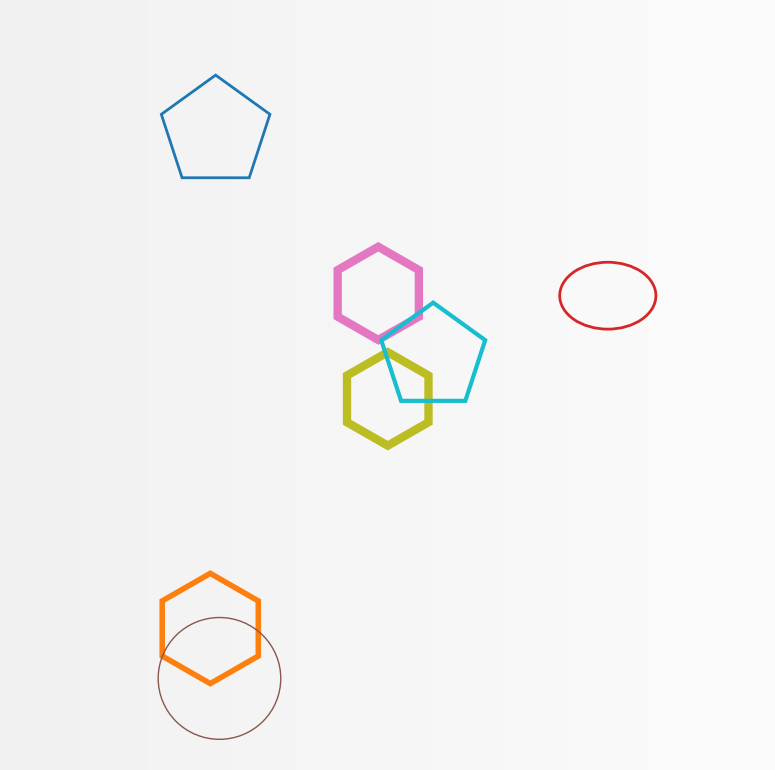[{"shape": "pentagon", "thickness": 1, "radius": 0.37, "center": [0.278, 0.829]}, {"shape": "hexagon", "thickness": 2, "radius": 0.36, "center": [0.271, 0.184]}, {"shape": "oval", "thickness": 1, "radius": 0.31, "center": [0.784, 0.616]}, {"shape": "circle", "thickness": 0.5, "radius": 0.4, "center": [0.283, 0.119]}, {"shape": "hexagon", "thickness": 3, "radius": 0.3, "center": [0.488, 0.619]}, {"shape": "hexagon", "thickness": 3, "radius": 0.3, "center": [0.5, 0.482]}, {"shape": "pentagon", "thickness": 1.5, "radius": 0.35, "center": [0.559, 0.536]}]